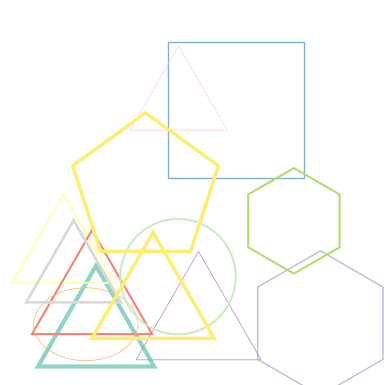[{"shape": "triangle", "thickness": 3, "radius": 0.87, "center": [0.249, 0.135]}, {"shape": "triangle", "thickness": 1.5, "radius": 0.76, "center": [0.164, 0.342]}, {"shape": "hexagon", "thickness": 1, "radius": 0.94, "center": [0.832, 0.16]}, {"shape": "triangle", "thickness": 1.5, "radius": 0.9, "center": [0.239, 0.222]}, {"shape": "square", "thickness": 1, "radius": 0.88, "center": [0.612, 0.713]}, {"shape": "oval", "thickness": 0.5, "radius": 0.68, "center": [0.223, 0.158]}, {"shape": "hexagon", "thickness": 1.5, "radius": 0.69, "center": [0.763, 0.426]}, {"shape": "triangle", "thickness": 0.5, "radius": 0.73, "center": [0.464, 0.735]}, {"shape": "triangle", "thickness": 2, "radius": 0.71, "center": [0.191, 0.286]}, {"shape": "triangle", "thickness": 0.5, "radius": 0.94, "center": [0.516, 0.159]}, {"shape": "circle", "thickness": 1.5, "radius": 0.75, "center": [0.462, 0.282]}, {"shape": "pentagon", "thickness": 2.5, "radius": 0.99, "center": [0.378, 0.508]}, {"shape": "triangle", "thickness": 2.5, "radius": 0.92, "center": [0.398, 0.213]}]